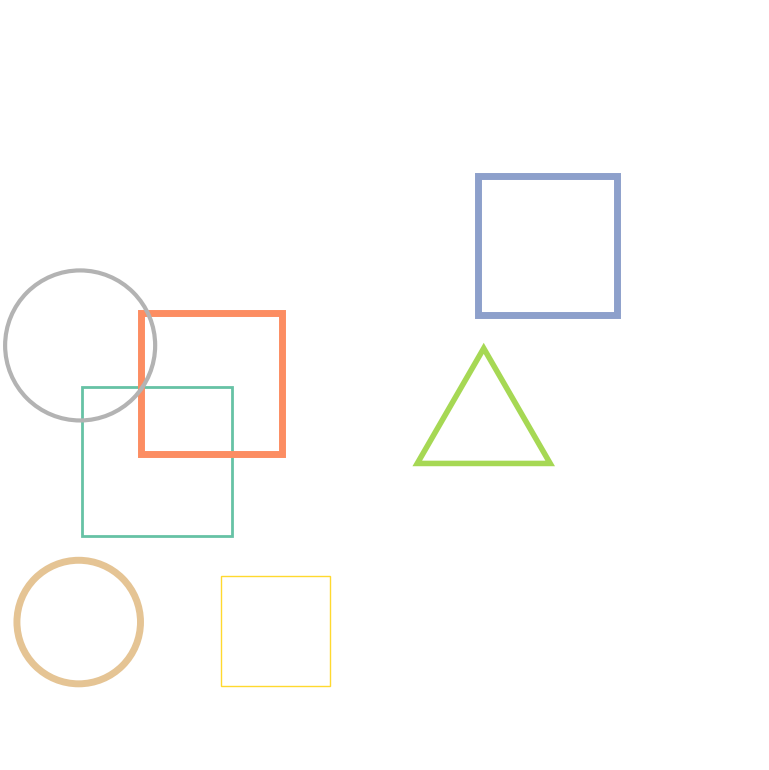[{"shape": "square", "thickness": 1, "radius": 0.48, "center": [0.204, 0.4]}, {"shape": "square", "thickness": 2.5, "radius": 0.46, "center": [0.275, 0.502]}, {"shape": "square", "thickness": 2.5, "radius": 0.45, "center": [0.711, 0.681]}, {"shape": "triangle", "thickness": 2, "radius": 0.5, "center": [0.628, 0.448]}, {"shape": "square", "thickness": 0.5, "radius": 0.36, "center": [0.358, 0.18]}, {"shape": "circle", "thickness": 2.5, "radius": 0.4, "center": [0.102, 0.192]}, {"shape": "circle", "thickness": 1.5, "radius": 0.49, "center": [0.104, 0.551]}]